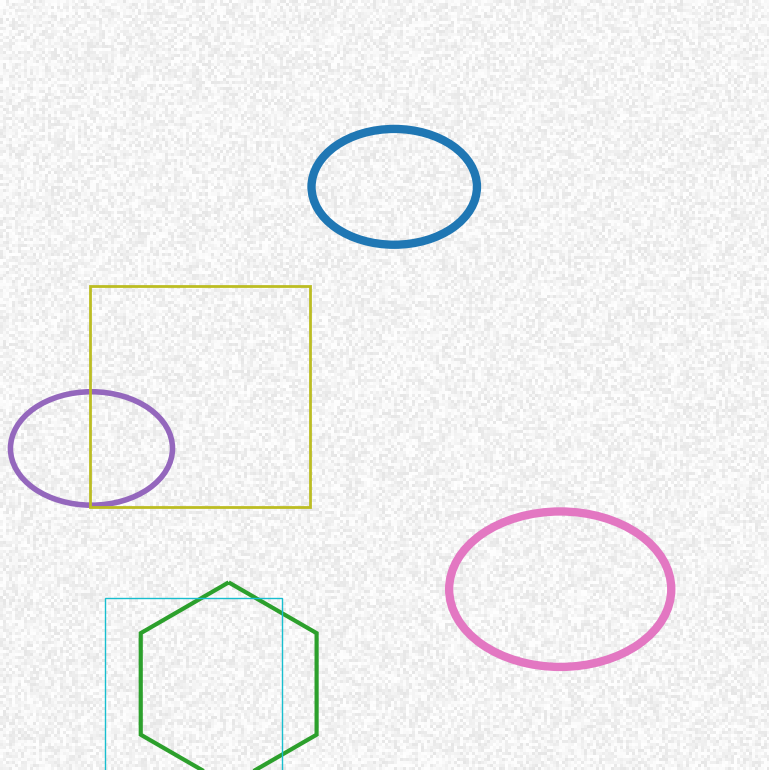[{"shape": "oval", "thickness": 3, "radius": 0.54, "center": [0.512, 0.757]}, {"shape": "hexagon", "thickness": 1.5, "radius": 0.66, "center": [0.297, 0.112]}, {"shape": "oval", "thickness": 2, "radius": 0.53, "center": [0.119, 0.418]}, {"shape": "oval", "thickness": 3, "radius": 0.72, "center": [0.728, 0.235]}, {"shape": "square", "thickness": 1, "radius": 0.72, "center": [0.26, 0.485]}, {"shape": "square", "thickness": 0.5, "radius": 0.57, "center": [0.252, 0.108]}]